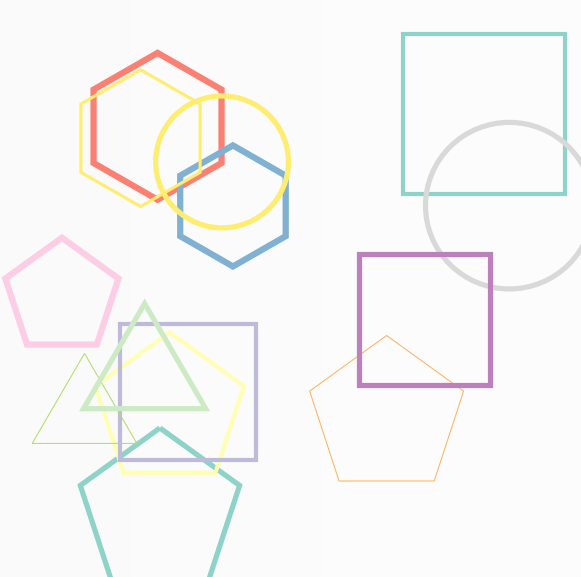[{"shape": "pentagon", "thickness": 2.5, "radius": 0.72, "center": [0.275, 0.114]}, {"shape": "square", "thickness": 2, "radius": 0.69, "center": [0.832, 0.802]}, {"shape": "pentagon", "thickness": 2, "radius": 0.67, "center": [0.292, 0.289]}, {"shape": "square", "thickness": 2, "radius": 0.59, "center": [0.324, 0.321]}, {"shape": "hexagon", "thickness": 3, "radius": 0.64, "center": [0.271, 0.78]}, {"shape": "hexagon", "thickness": 3, "radius": 0.52, "center": [0.401, 0.643]}, {"shape": "pentagon", "thickness": 0.5, "radius": 0.7, "center": [0.665, 0.279]}, {"shape": "triangle", "thickness": 0.5, "radius": 0.52, "center": [0.145, 0.283]}, {"shape": "pentagon", "thickness": 3, "radius": 0.51, "center": [0.107, 0.485]}, {"shape": "circle", "thickness": 2.5, "radius": 0.72, "center": [0.876, 0.643]}, {"shape": "square", "thickness": 2.5, "radius": 0.56, "center": [0.731, 0.446]}, {"shape": "triangle", "thickness": 2.5, "radius": 0.61, "center": [0.249, 0.352]}, {"shape": "circle", "thickness": 2.5, "radius": 0.57, "center": [0.382, 0.719]}, {"shape": "hexagon", "thickness": 1.5, "radius": 0.59, "center": [0.242, 0.76]}]